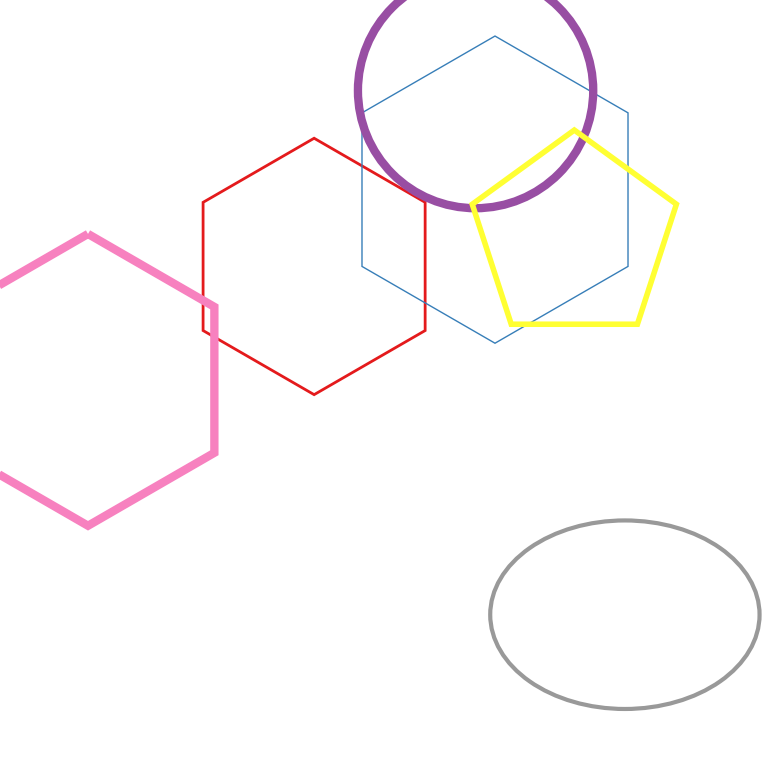[{"shape": "hexagon", "thickness": 1, "radius": 0.83, "center": [0.408, 0.654]}, {"shape": "hexagon", "thickness": 0.5, "radius": 1.0, "center": [0.643, 0.754]}, {"shape": "circle", "thickness": 3, "radius": 0.76, "center": [0.618, 0.882]}, {"shape": "pentagon", "thickness": 2, "radius": 0.7, "center": [0.746, 0.692]}, {"shape": "hexagon", "thickness": 3, "radius": 0.95, "center": [0.114, 0.507]}, {"shape": "oval", "thickness": 1.5, "radius": 0.87, "center": [0.812, 0.202]}]